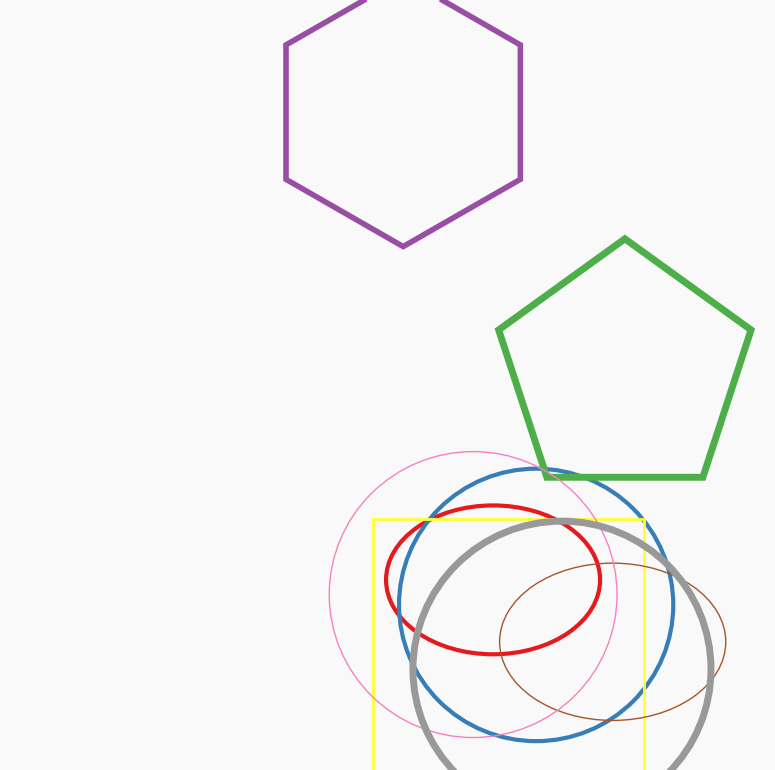[{"shape": "oval", "thickness": 1.5, "radius": 0.69, "center": [0.636, 0.247]}, {"shape": "circle", "thickness": 1.5, "radius": 0.88, "center": [0.692, 0.214]}, {"shape": "pentagon", "thickness": 2.5, "radius": 0.86, "center": [0.806, 0.519]}, {"shape": "hexagon", "thickness": 2, "radius": 0.87, "center": [0.52, 0.854]}, {"shape": "square", "thickness": 1, "radius": 0.88, "center": [0.656, 0.15]}, {"shape": "oval", "thickness": 0.5, "radius": 0.73, "center": [0.791, 0.167]}, {"shape": "circle", "thickness": 0.5, "radius": 0.93, "center": [0.611, 0.228]}, {"shape": "circle", "thickness": 2.5, "radius": 0.96, "center": [0.725, 0.131]}]